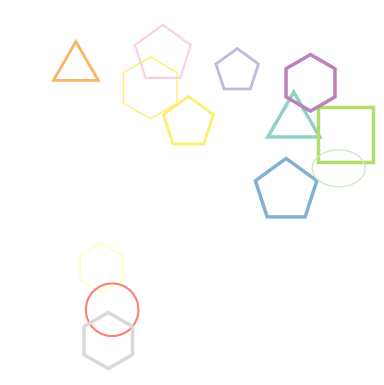[{"shape": "triangle", "thickness": 2.5, "radius": 0.39, "center": [0.763, 0.683]}, {"shape": "hexagon", "thickness": 1, "radius": 0.32, "center": [0.264, 0.304]}, {"shape": "pentagon", "thickness": 2, "radius": 0.29, "center": [0.616, 0.816]}, {"shape": "circle", "thickness": 1.5, "radius": 0.34, "center": [0.291, 0.195]}, {"shape": "pentagon", "thickness": 2.5, "radius": 0.42, "center": [0.743, 0.505]}, {"shape": "triangle", "thickness": 2, "radius": 0.34, "center": [0.197, 0.825]}, {"shape": "square", "thickness": 2.5, "radius": 0.36, "center": [0.898, 0.65]}, {"shape": "pentagon", "thickness": 1.5, "radius": 0.38, "center": [0.423, 0.859]}, {"shape": "hexagon", "thickness": 2.5, "radius": 0.36, "center": [0.281, 0.115]}, {"shape": "hexagon", "thickness": 2.5, "radius": 0.37, "center": [0.806, 0.785]}, {"shape": "oval", "thickness": 1, "radius": 0.34, "center": [0.88, 0.563]}, {"shape": "pentagon", "thickness": 2, "radius": 0.34, "center": [0.489, 0.681]}, {"shape": "hexagon", "thickness": 1, "radius": 0.4, "center": [0.39, 0.772]}]